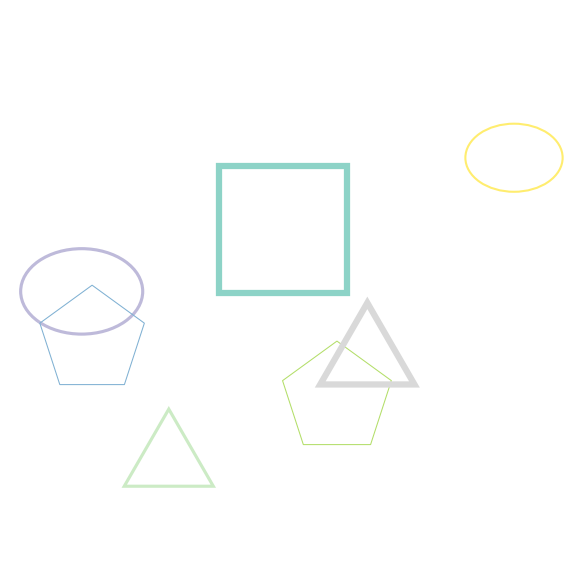[{"shape": "square", "thickness": 3, "radius": 0.55, "center": [0.49, 0.602]}, {"shape": "oval", "thickness": 1.5, "radius": 0.53, "center": [0.141, 0.495]}, {"shape": "pentagon", "thickness": 0.5, "radius": 0.48, "center": [0.159, 0.41]}, {"shape": "pentagon", "thickness": 0.5, "radius": 0.5, "center": [0.583, 0.309]}, {"shape": "triangle", "thickness": 3, "radius": 0.47, "center": [0.636, 0.381]}, {"shape": "triangle", "thickness": 1.5, "radius": 0.45, "center": [0.292, 0.202]}, {"shape": "oval", "thickness": 1, "radius": 0.42, "center": [0.89, 0.726]}]